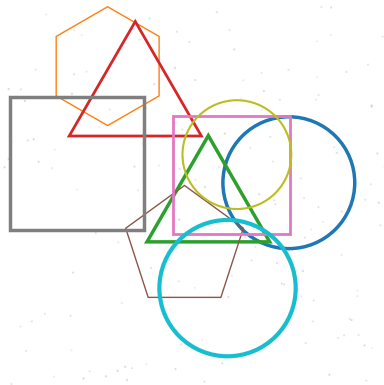[{"shape": "circle", "thickness": 2.5, "radius": 0.86, "center": [0.75, 0.525]}, {"shape": "hexagon", "thickness": 1, "radius": 0.77, "center": [0.28, 0.828]}, {"shape": "triangle", "thickness": 2.5, "radius": 0.92, "center": [0.541, 0.464]}, {"shape": "triangle", "thickness": 2, "radius": 0.99, "center": [0.351, 0.746]}, {"shape": "pentagon", "thickness": 1, "radius": 0.8, "center": [0.479, 0.358]}, {"shape": "square", "thickness": 2, "radius": 0.76, "center": [0.6, 0.545]}, {"shape": "square", "thickness": 2.5, "radius": 0.87, "center": [0.2, 0.575]}, {"shape": "circle", "thickness": 1.5, "radius": 0.71, "center": [0.615, 0.598]}, {"shape": "circle", "thickness": 3, "radius": 0.89, "center": [0.591, 0.252]}]